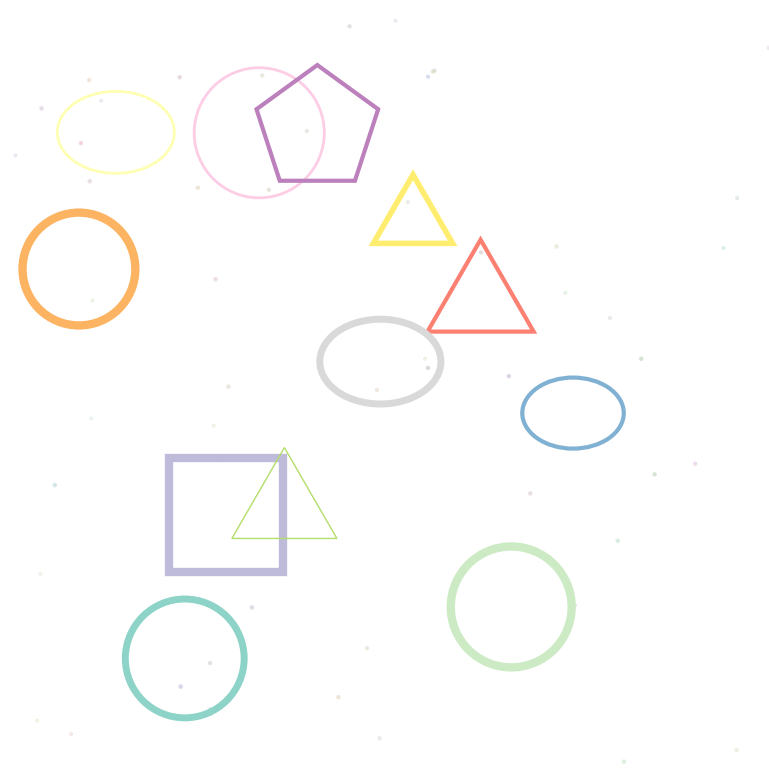[{"shape": "circle", "thickness": 2.5, "radius": 0.39, "center": [0.24, 0.145]}, {"shape": "oval", "thickness": 1, "radius": 0.38, "center": [0.15, 0.828]}, {"shape": "square", "thickness": 3, "radius": 0.37, "center": [0.294, 0.331]}, {"shape": "triangle", "thickness": 1.5, "radius": 0.4, "center": [0.624, 0.609]}, {"shape": "oval", "thickness": 1.5, "radius": 0.33, "center": [0.744, 0.464]}, {"shape": "circle", "thickness": 3, "radius": 0.37, "center": [0.103, 0.651]}, {"shape": "triangle", "thickness": 0.5, "radius": 0.39, "center": [0.369, 0.34]}, {"shape": "circle", "thickness": 1, "radius": 0.42, "center": [0.337, 0.828]}, {"shape": "oval", "thickness": 2.5, "radius": 0.39, "center": [0.494, 0.53]}, {"shape": "pentagon", "thickness": 1.5, "radius": 0.42, "center": [0.412, 0.832]}, {"shape": "circle", "thickness": 3, "radius": 0.39, "center": [0.664, 0.212]}, {"shape": "triangle", "thickness": 2, "radius": 0.3, "center": [0.536, 0.714]}]